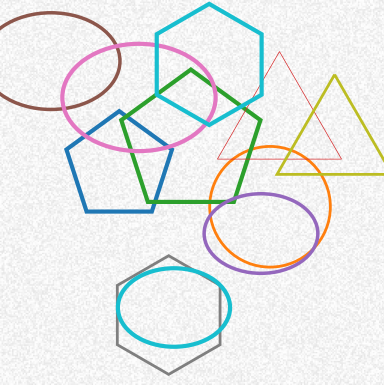[{"shape": "pentagon", "thickness": 3, "radius": 0.72, "center": [0.31, 0.567]}, {"shape": "circle", "thickness": 2, "radius": 0.78, "center": [0.701, 0.463]}, {"shape": "pentagon", "thickness": 3, "radius": 0.95, "center": [0.496, 0.629]}, {"shape": "triangle", "thickness": 0.5, "radius": 0.93, "center": [0.726, 0.68]}, {"shape": "oval", "thickness": 2.5, "radius": 0.74, "center": [0.678, 0.393]}, {"shape": "oval", "thickness": 2.5, "radius": 0.9, "center": [0.132, 0.841]}, {"shape": "oval", "thickness": 3, "radius": 1.0, "center": [0.361, 0.747]}, {"shape": "hexagon", "thickness": 2, "radius": 0.77, "center": [0.438, 0.182]}, {"shape": "triangle", "thickness": 2, "radius": 0.86, "center": [0.869, 0.633]}, {"shape": "oval", "thickness": 3, "radius": 0.73, "center": [0.452, 0.201]}, {"shape": "hexagon", "thickness": 3, "radius": 0.79, "center": [0.543, 0.833]}]